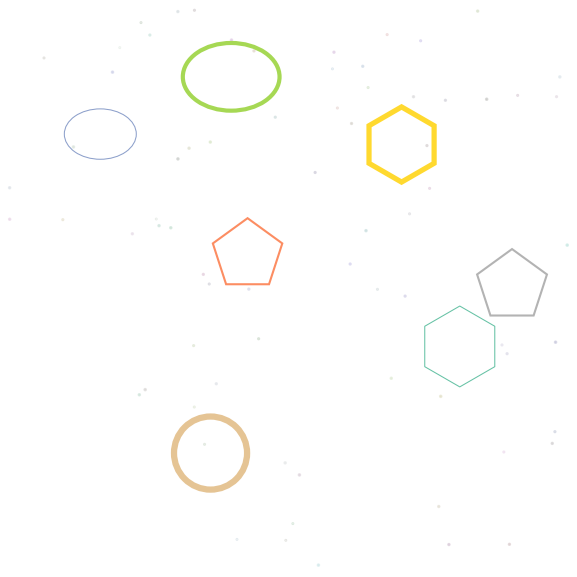[{"shape": "hexagon", "thickness": 0.5, "radius": 0.35, "center": [0.796, 0.399]}, {"shape": "pentagon", "thickness": 1, "radius": 0.32, "center": [0.429, 0.558]}, {"shape": "oval", "thickness": 0.5, "radius": 0.31, "center": [0.174, 0.767]}, {"shape": "oval", "thickness": 2, "radius": 0.42, "center": [0.4, 0.866]}, {"shape": "hexagon", "thickness": 2.5, "radius": 0.33, "center": [0.695, 0.749]}, {"shape": "circle", "thickness": 3, "radius": 0.32, "center": [0.365, 0.215]}, {"shape": "pentagon", "thickness": 1, "radius": 0.32, "center": [0.887, 0.504]}]